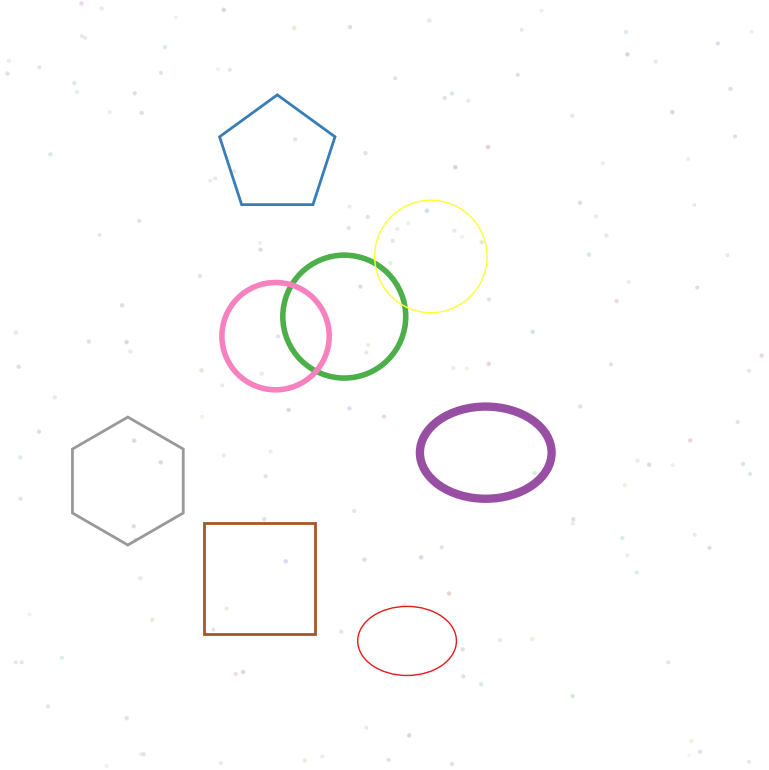[{"shape": "oval", "thickness": 0.5, "radius": 0.32, "center": [0.529, 0.168]}, {"shape": "pentagon", "thickness": 1, "radius": 0.39, "center": [0.36, 0.798]}, {"shape": "circle", "thickness": 2, "radius": 0.4, "center": [0.447, 0.589]}, {"shape": "oval", "thickness": 3, "radius": 0.43, "center": [0.631, 0.412]}, {"shape": "circle", "thickness": 0.5, "radius": 0.37, "center": [0.56, 0.667]}, {"shape": "square", "thickness": 1, "radius": 0.36, "center": [0.337, 0.249]}, {"shape": "circle", "thickness": 2, "radius": 0.35, "center": [0.358, 0.563]}, {"shape": "hexagon", "thickness": 1, "radius": 0.42, "center": [0.166, 0.375]}]